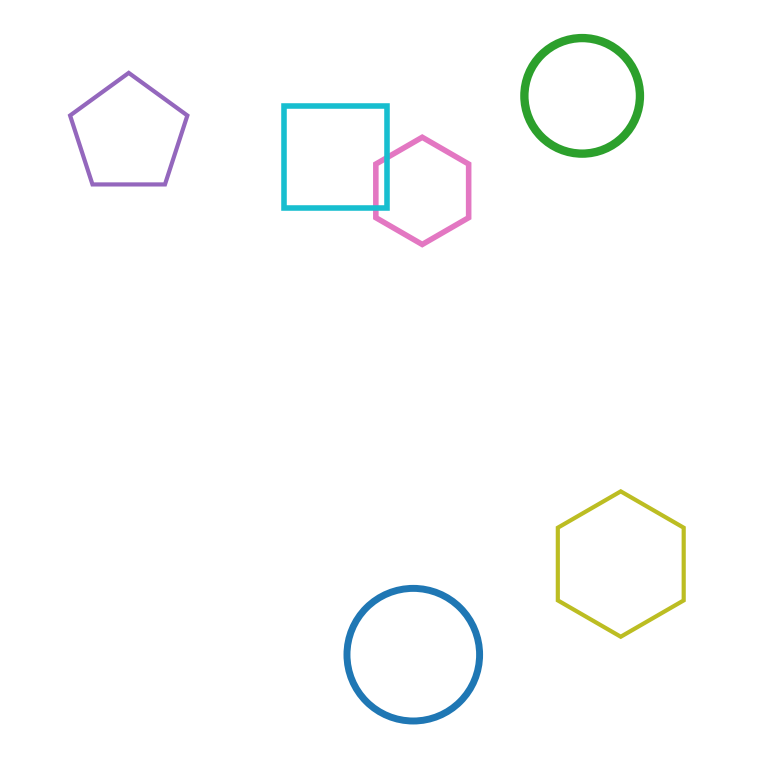[{"shape": "circle", "thickness": 2.5, "radius": 0.43, "center": [0.537, 0.15]}, {"shape": "circle", "thickness": 3, "radius": 0.38, "center": [0.756, 0.876]}, {"shape": "pentagon", "thickness": 1.5, "radius": 0.4, "center": [0.167, 0.825]}, {"shape": "hexagon", "thickness": 2, "radius": 0.35, "center": [0.548, 0.752]}, {"shape": "hexagon", "thickness": 1.5, "radius": 0.47, "center": [0.806, 0.267]}, {"shape": "square", "thickness": 2, "radius": 0.33, "center": [0.435, 0.796]}]